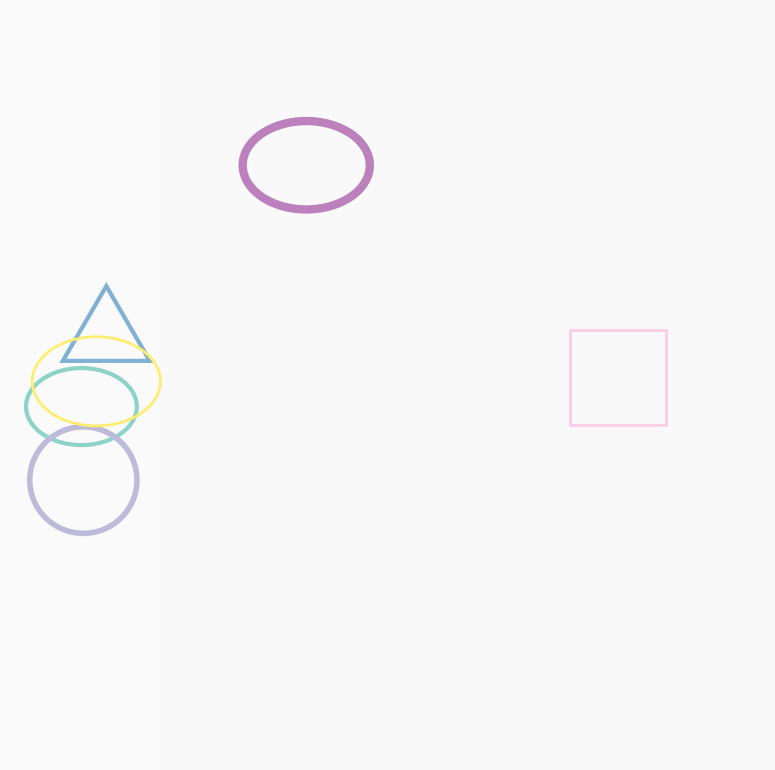[{"shape": "oval", "thickness": 1.5, "radius": 0.36, "center": [0.105, 0.472]}, {"shape": "circle", "thickness": 2, "radius": 0.35, "center": [0.108, 0.377]}, {"shape": "triangle", "thickness": 1.5, "radius": 0.32, "center": [0.137, 0.564]}, {"shape": "square", "thickness": 1, "radius": 0.31, "center": [0.797, 0.51]}, {"shape": "oval", "thickness": 3, "radius": 0.41, "center": [0.395, 0.785]}, {"shape": "oval", "thickness": 1, "radius": 0.41, "center": [0.124, 0.505]}]